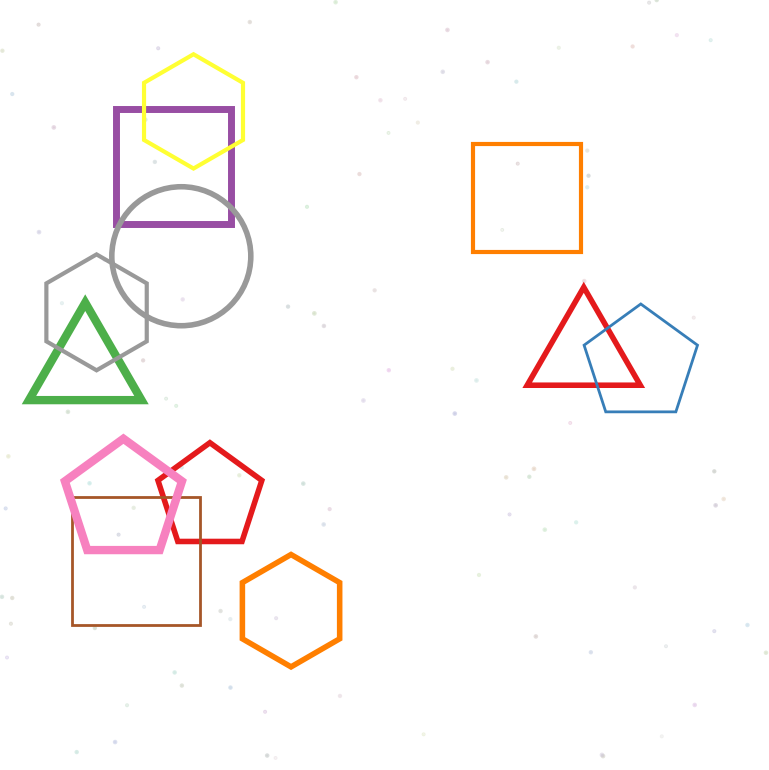[{"shape": "pentagon", "thickness": 2, "radius": 0.35, "center": [0.273, 0.354]}, {"shape": "triangle", "thickness": 2, "radius": 0.42, "center": [0.758, 0.542]}, {"shape": "pentagon", "thickness": 1, "radius": 0.39, "center": [0.832, 0.528]}, {"shape": "triangle", "thickness": 3, "radius": 0.42, "center": [0.111, 0.523]}, {"shape": "square", "thickness": 2.5, "radius": 0.37, "center": [0.226, 0.784]}, {"shape": "hexagon", "thickness": 2, "radius": 0.36, "center": [0.378, 0.207]}, {"shape": "square", "thickness": 1.5, "radius": 0.35, "center": [0.685, 0.743]}, {"shape": "hexagon", "thickness": 1.5, "radius": 0.37, "center": [0.251, 0.855]}, {"shape": "square", "thickness": 1, "radius": 0.41, "center": [0.177, 0.271]}, {"shape": "pentagon", "thickness": 3, "radius": 0.4, "center": [0.16, 0.35]}, {"shape": "hexagon", "thickness": 1.5, "radius": 0.38, "center": [0.125, 0.594]}, {"shape": "circle", "thickness": 2, "radius": 0.45, "center": [0.235, 0.667]}]